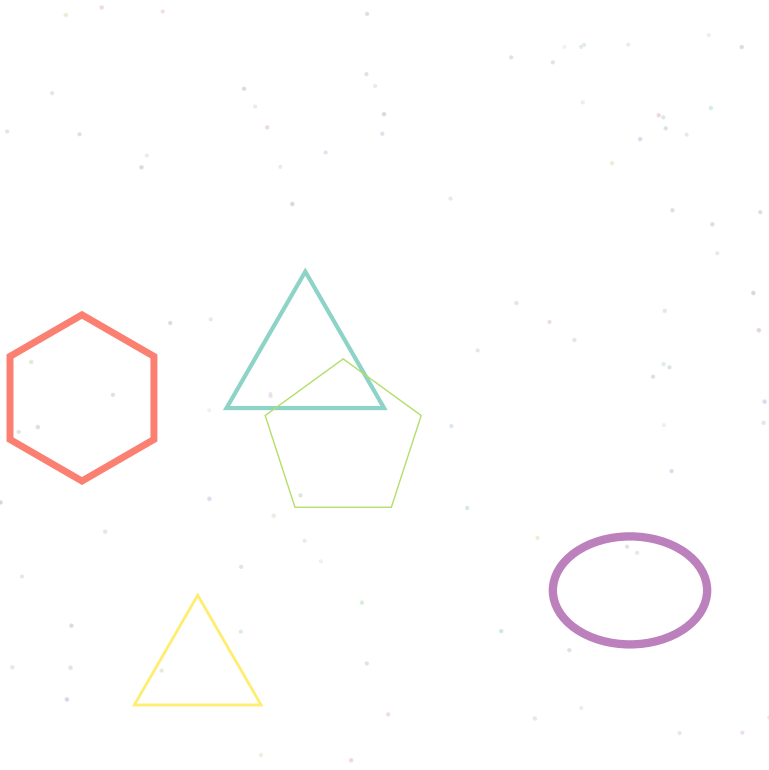[{"shape": "triangle", "thickness": 1.5, "radius": 0.59, "center": [0.396, 0.529]}, {"shape": "hexagon", "thickness": 2.5, "radius": 0.54, "center": [0.106, 0.483]}, {"shape": "pentagon", "thickness": 0.5, "radius": 0.53, "center": [0.446, 0.427]}, {"shape": "oval", "thickness": 3, "radius": 0.5, "center": [0.818, 0.233]}, {"shape": "triangle", "thickness": 1, "radius": 0.48, "center": [0.257, 0.132]}]